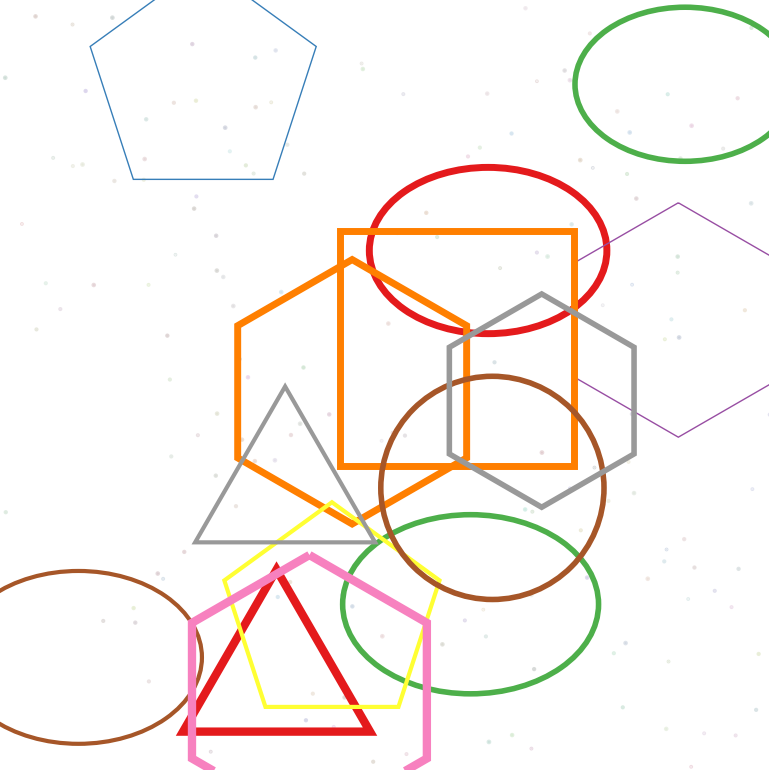[{"shape": "triangle", "thickness": 3, "radius": 0.7, "center": [0.359, 0.12]}, {"shape": "oval", "thickness": 2.5, "radius": 0.77, "center": [0.634, 0.675]}, {"shape": "pentagon", "thickness": 0.5, "radius": 0.77, "center": [0.264, 0.892]}, {"shape": "oval", "thickness": 2, "radius": 0.83, "center": [0.611, 0.215]}, {"shape": "oval", "thickness": 2, "radius": 0.71, "center": [0.89, 0.891]}, {"shape": "hexagon", "thickness": 0.5, "radius": 0.76, "center": [0.881, 0.584]}, {"shape": "square", "thickness": 2.5, "radius": 0.76, "center": [0.594, 0.547]}, {"shape": "hexagon", "thickness": 2.5, "radius": 0.86, "center": [0.457, 0.491]}, {"shape": "pentagon", "thickness": 1.5, "radius": 0.73, "center": [0.431, 0.201]}, {"shape": "oval", "thickness": 1.5, "radius": 0.8, "center": [0.102, 0.146]}, {"shape": "circle", "thickness": 2, "radius": 0.72, "center": [0.639, 0.366]}, {"shape": "hexagon", "thickness": 3, "radius": 0.88, "center": [0.402, 0.103]}, {"shape": "hexagon", "thickness": 2, "radius": 0.69, "center": [0.704, 0.48]}, {"shape": "triangle", "thickness": 1.5, "radius": 0.67, "center": [0.37, 0.363]}]